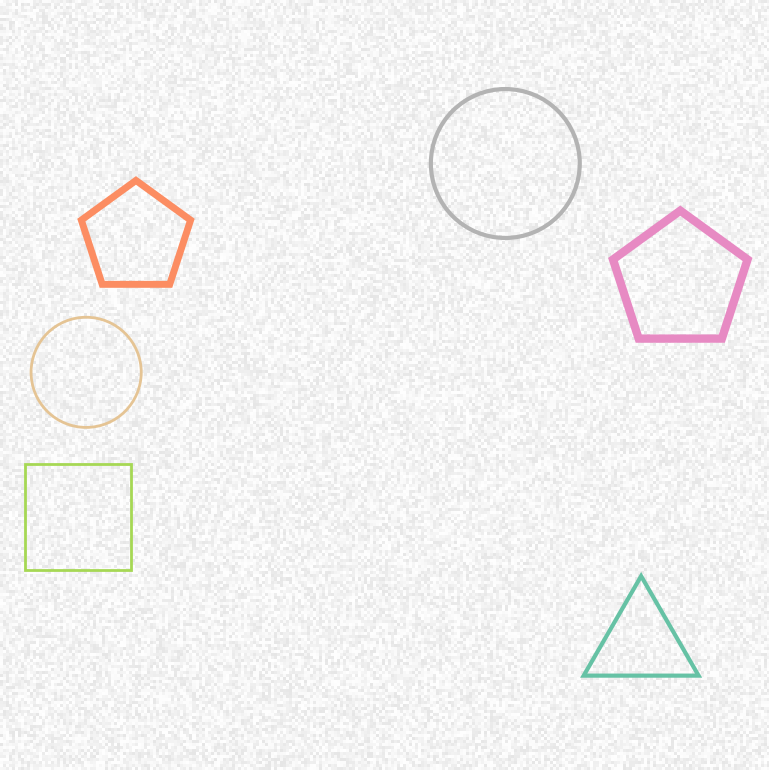[{"shape": "triangle", "thickness": 1.5, "radius": 0.43, "center": [0.833, 0.166]}, {"shape": "pentagon", "thickness": 2.5, "radius": 0.37, "center": [0.177, 0.691]}, {"shape": "pentagon", "thickness": 3, "radius": 0.46, "center": [0.883, 0.635]}, {"shape": "square", "thickness": 1, "radius": 0.34, "center": [0.101, 0.328]}, {"shape": "circle", "thickness": 1, "radius": 0.36, "center": [0.112, 0.516]}, {"shape": "circle", "thickness": 1.5, "radius": 0.48, "center": [0.656, 0.788]}]